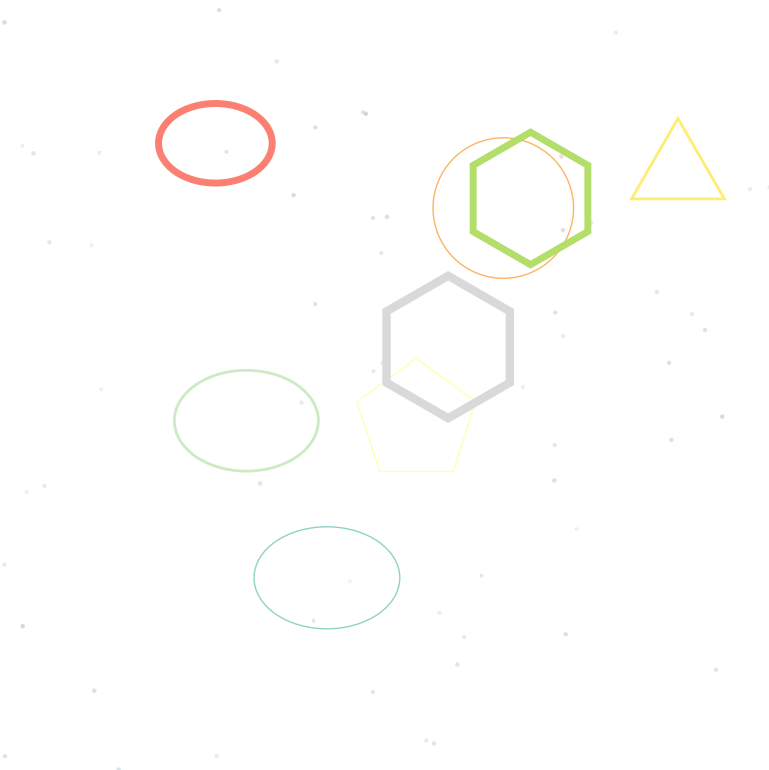[{"shape": "oval", "thickness": 0.5, "radius": 0.47, "center": [0.425, 0.25]}, {"shape": "pentagon", "thickness": 0.5, "radius": 0.41, "center": [0.541, 0.453]}, {"shape": "oval", "thickness": 2.5, "radius": 0.37, "center": [0.28, 0.814]}, {"shape": "circle", "thickness": 0.5, "radius": 0.46, "center": [0.654, 0.73]}, {"shape": "hexagon", "thickness": 2.5, "radius": 0.43, "center": [0.689, 0.742]}, {"shape": "hexagon", "thickness": 3, "radius": 0.46, "center": [0.582, 0.549]}, {"shape": "oval", "thickness": 1, "radius": 0.47, "center": [0.32, 0.454]}, {"shape": "triangle", "thickness": 1, "radius": 0.35, "center": [0.88, 0.777]}]